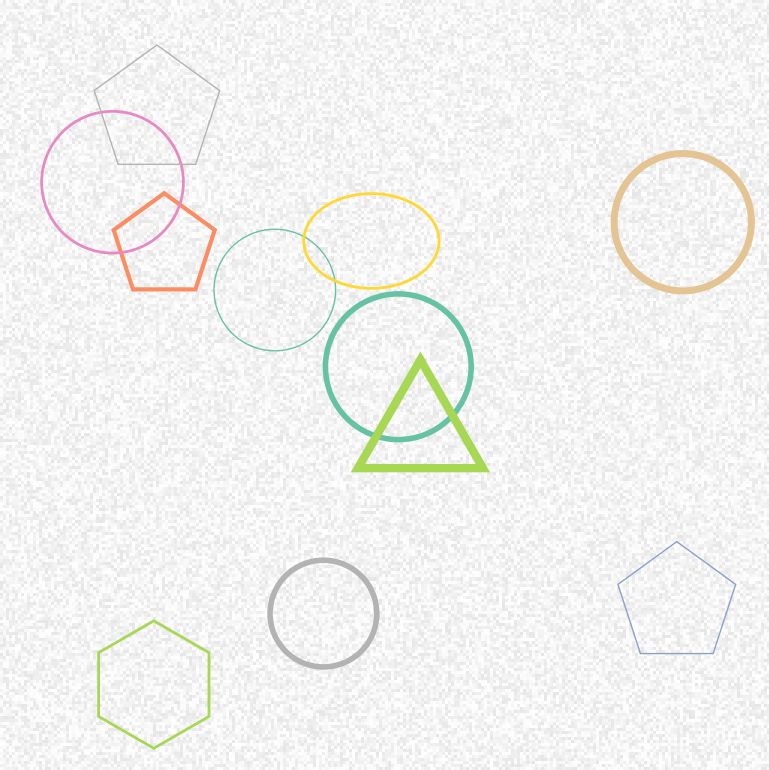[{"shape": "circle", "thickness": 2, "radius": 0.47, "center": [0.517, 0.524]}, {"shape": "circle", "thickness": 0.5, "radius": 0.39, "center": [0.357, 0.623]}, {"shape": "pentagon", "thickness": 1.5, "radius": 0.34, "center": [0.213, 0.68]}, {"shape": "pentagon", "thickness": 0.5, "radius": 0.4, "center": [0.879, 0.216]}, {"shape": "circle", "thickness": 1, "radius": 0.46, "center": [0.146, 0.763]}, {"shape": "hexagon", "thickness": 1, "radius": 0.41, "center": [0.2, 0.111]}, {"shape": "triangle", "thickness": 3, "radius": 0.47, "center": [0.546, 0.439]}, {"shape": "oval", "thickness": 1, "radius": 0.44, "center": [0.482, 0.687]}, {"shape": "circle", "thickness": 2.5, "radius": 0.45, "center": [0.887, 0.711]}, {"shape": "circle", "thickness": 2, "radius": 0.35, "center": [0.42, 0.203]}, {"shape": "pentagon", "thickness": 0.5, "radius": 0.43, "center": [0.204, 0.856]}]